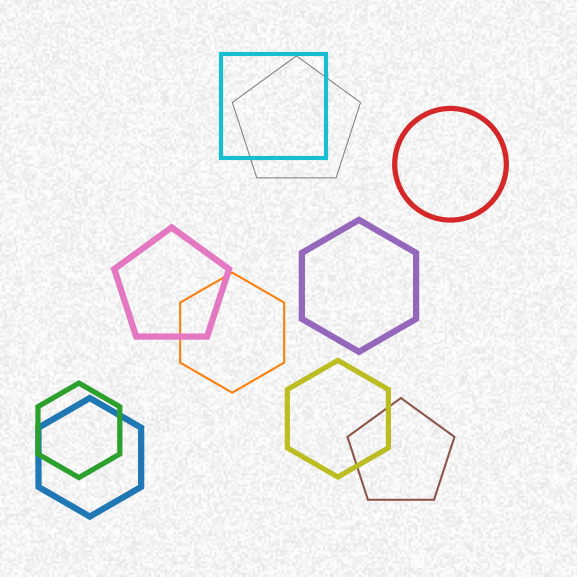[{"shape": "hexagon", "thickness": 3, "radius": 0.51, "center": [0.156, 0.207]}, {"shape": "hexagon", "thickness": 1, "radius": 0.52, "center": [0.402, 0.423]}, {"shape": "hexagon", "thickness": 2.5, "radius": 0.41, "center": [0.137, 0.254]}, {"shape": "circle", "thickness": 2.5, "radius": 0.48, "center": [0.78, 0.715]}, {"shape": "hexagon", "thickness": 3, "radius": 0.57, "center": [0.622, 0.504]}, {"shape": "pentagon", "thickness": 1, "radius": 0.49, "center": [0.694, 0.213]}, {"shape": "pentagon", "thickness": 3, "radius": 0.52, "center": [0.297, 0.501]}, {"shape": "pentagon", "thickness": 0.5, "radius": 0.58, "center": [0.513, 0.786]}, {"shape": "hexagon", "thickness": 2.5, "radius": 0.51, "center": [0.585, 0.274]}, {"shape": "square", "thickness": 2, "radius": 0.45, "center": [0.474, 0.815]}]